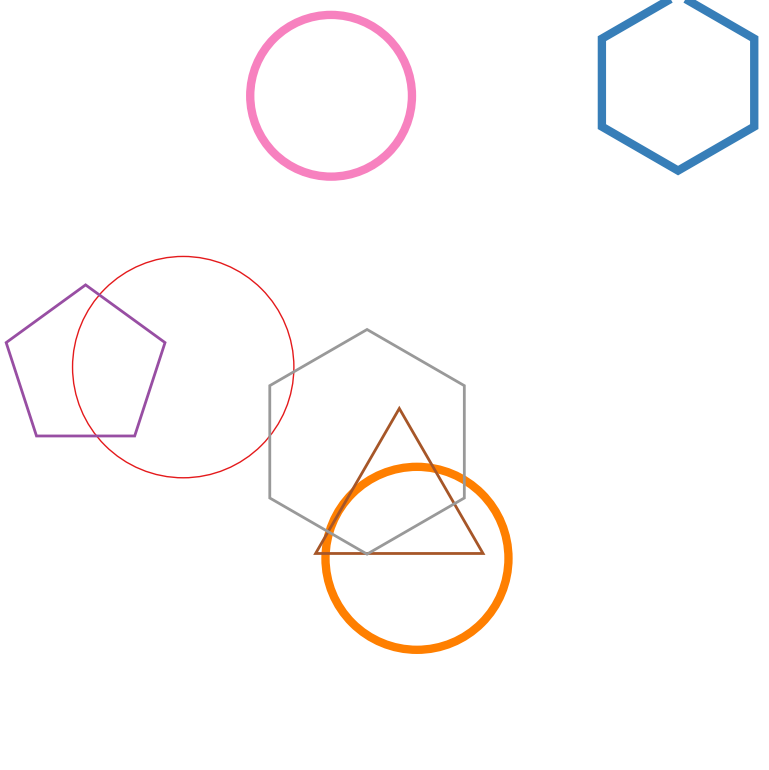[{"shape": "circle", "thickness": 0.5, "radius": 0.72, "center": [0.238, 0.523]}, {"shape": "hexagon", "thickness": 3, "radius": 0.57, "center": [0.881, 0.893]}, {"shape": "pentagon", "thickness": 1, "radius": 0.54, "center": [0.111, 0.522]}, {"shape": "circle", "thickness": 3, "radius": 0.59, "center": [0.542, 0.275]}, {"shape": "triangle", "thickness": 1, "radius": 0.63, "center": [0.519, 0.344]}, {"shape": "circle", "thickness": 3, "radius": 0.53, "center": [0.43, 0.876]}, {"shape": "hexagon", "thickness": 1, "radius": 0.73, "center": [0.477, 0.426]}]